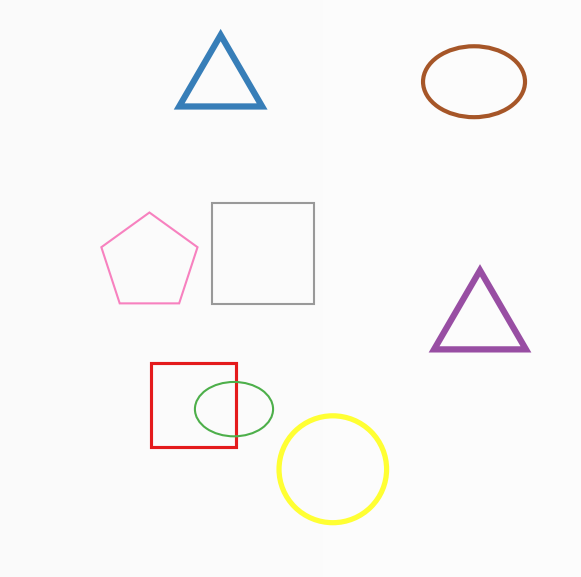[{"shape": "square", "thickness": 1.5, "radius": 0.36, "center": [0.333, 0.298]}, {"shape": "triangle", "thickness": 3, "radius": 0.41, "center": [0.38, 0.856]}, {"shape": "oval", "thickness": 1, "radius": 0.34, "center": [0.403, 0.291]}, {"shape": "triangle", "thickness": 3, "radius": 0.46, "center": [0.826, 0.44]}, {"shape": "circle", "thickness": 2.5, "radius": 0.46, "center": [0.573, 0.187]}, {"shape": "oval", "thickness": 2, "radius": 0.44, "center": [0.816, 0.858]}, {"shape": "pentagon", "thickness": 1, "radius": 0.43, "center": [0.257, 0.544]}, {"shape": "square", "thickness": 1, "radius": 0.44, "center": [0.453, 0.56]}]